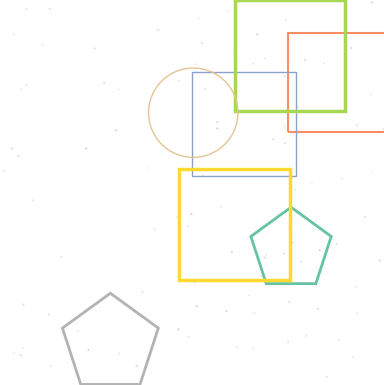[{"shape": "pentagon", "thickness": 2, "radius": 0.55, "center": [0.756, 0.352]}, {"shape": "square", "thickness": 1.5, "radius": 0.64, "center": [0.876, 0.786]}, {"shape": "square", "thickness": 1, "radius": 0.68, "center": [0.634, 0.677]}, {"shape": "square", "thickness": 2.5, "radius": 0.72, "center": [0.754, 0.856]}, {"shape": "square", "thickness": 2.5, "radius": 0.72, "center": [0.609, 0.417]}, {"shape": "circle", "thickness": 1, "radius": 0.58, "center": [0.502, 0.707]}, {"shape": "pentagon", "thickness": 2, "radius": 0.65, "center": [0.287, 0.107]}]